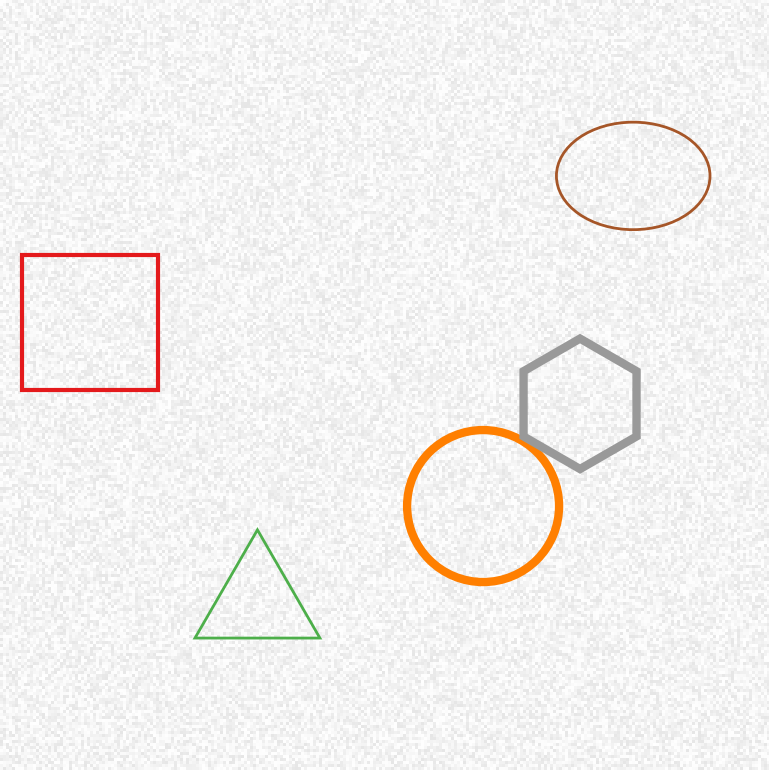[{"shape": "square", "thickness": 1.5, "radius": 0.44, "center": [0.117, 0.581]}, {"shape": "triangle", "thickness": 1, "radius": 0.47, "center": [0.334, 0.218]}, {"shape": "circle", "thickness": 3, "radius": 0.49, "center": [0.627, 0.343]}, {"shape": "oval", "thickness": 1, "radius": 0.5, "center": [0.822, 0.772]}, {"shape": "hexagon", "thickness": 3, "radius": 0.42, "center": [0.753, 0.476]}]